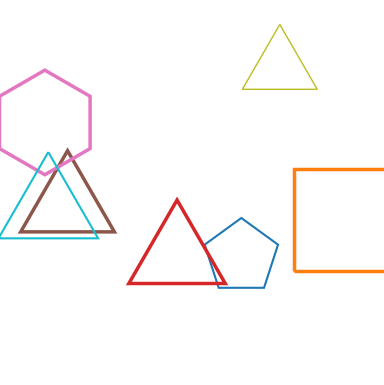[{"shape": "pentagon", "thickness": 1.5, "radius": 0.5, "center": [0.627, 0.334]}, {"shape": "square", "thickness": 2.5, "radius": 0.66, "center": [0.896, 0.428]}, {"shape": "triangle", "thickness": 2.5, "radius": 0.72, "center": [0.46, 0.336]}, {"shape": "triangle", "thickness": 2.5, "radius": 0.7, "center": [0.175, 0.468]}, {"shape": "hexagon", "thickness": 2.5, "radius": 0.68, "center": [0.116, 0.682]}, {"shape": "triangle", "thickness": 1, "radius": 0.56, "center": [0.727, 0.824]}, {"shape": "triangle", "thickness": 1.5, "radius": 0.75, "center": [0.125, 0.456]}]